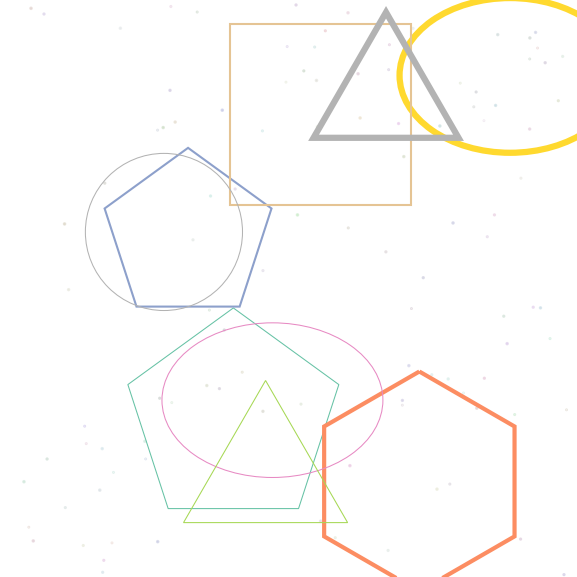[{"shape": "pentagon", "thickness": 0.5, "radius": 0.96, "center": [0.404, 0.274]}, {"shape": "hexagon", "thickness": 2, "radius": 0.95, "center": [0.726, 0.165]}, {"shape": "pentagon", "thickness": 1, "radius": 0.76, "center": [0.326, 0.591]}, {"shape": "oval", "thickness": 0.5, "radius": 0.96, "center": [0.472, 0.306]}, {"shape": "triangle", "thickness": 0.5, "radius": 0.82, "center": [0.46, 0.176]}, {"shape": "oval", "thickness": 3, "radius": 0.96, "center": [0.883, 0.869]}, {"shape": "square", "thickness": 1, "radius": 0.78, "center": [0.555, 0.801]}, {"shape": "triangle", "thickness": 3, "radius": 0.72, "center": [0.668, 0.833]}, {"shape": "circle", "thickness": 0.5, "radius": 0.68, "center": [0.284, 0.597]}]